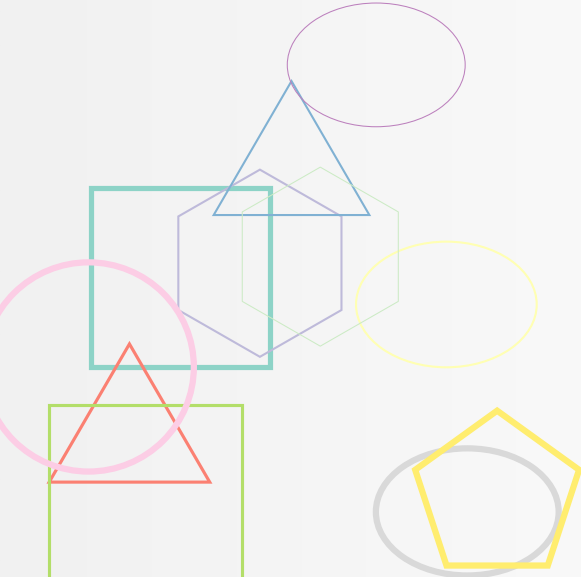[{"shape": "square", "thickness": 2.5, "radius": 0.77, "center": [0.31, 0.519]}, {"shape": "oval", "thickness": 1, "radius": 0.78, "center": [0.768, 0.472]}, {"shape": "hexagon", "thickness": 1, "radius": 0.81, "center": [0.447, 0.543]}, {"shape": "triangle", "thickness": 1.5, "radius": 0.8, "center": [0.223, 0.244]}, {"shape": "triangle", "thickness": 1, "radius": 0.77, "center": [0.502, 0.704]}, {"shape": "square", "thickness": 1.5, "radius": 0.83, "center": [0.25, 0.132]}, {"shape": "circle", "thickness": 3, "radius": 0.91, "center": [0.152, 0.364]}, {"shape": "oval", "thickness": 3, "radius": 0.79, "center": [0.804, 0.113]}, {"shape": "oval", "thickness": 0.5, "radius": 0.77, "center": [0.647, 0.887]}, {"shape": "hexagon", "thickness": 0.5, "radius": 0.77, "center": [0.551, 0.555]}, {"shape": "pentagon", "thickness": 3, "radius": 0.74, "center": [0.855, 0.14]}]